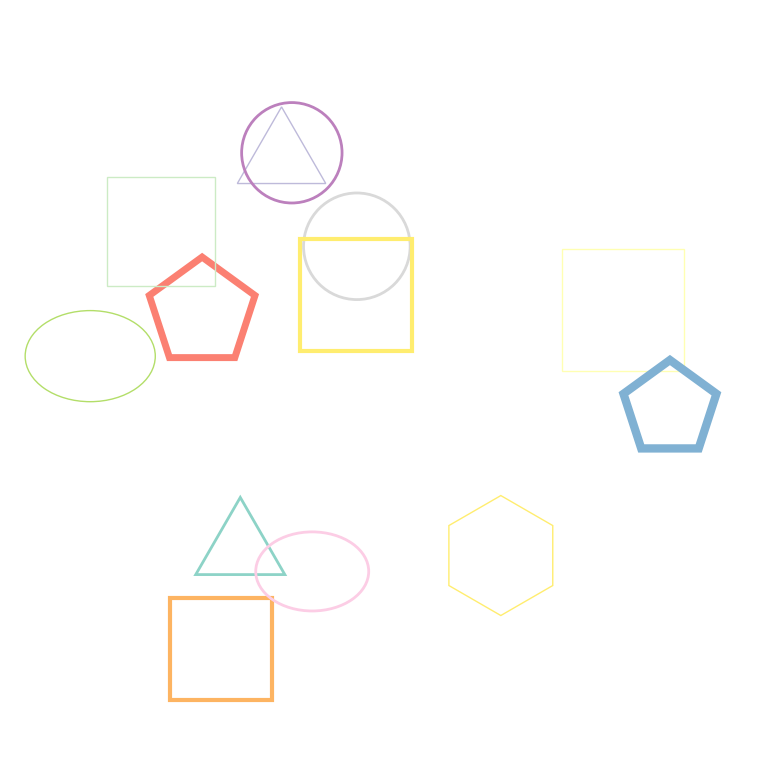[{"shape": "triangle", "thickness": 1, "radius": 0.33, "center": [0.312, 0.287]}, {"shape": "square", "thickness": 0.5, "radius": 0.4, "center": [0.809, 0.597]}, {"shape": "triangle", "thickness": 0.5, "radius": 0.33, "center": [0.366, 0.795]}, {"shape": "pentagon", "thickness": 2.5, "radius": 0.36, "center": [0.263, 0.594]}, {"shape": "pentagon", "thickness": 3, "radius": 0.32, "center": [0.87, 0.469]}, {"shape": "square", "thickness": 1.5, "radius": 0.33, "center": [0.287, 0.157]}, {"shape": "oval", "thickness": 0.5, "radius": 0.42, "center": [0.117, 0.537]}, {"shape": "oval", "thickness": 1, "radius": 0.37, "center": [0.405, 0.258]}, {"shape": "circle", "thickness": 1, "radius": 0.35, "center": [0.463, 0.68]}, {"shape": "circle", "thickness": 1, "radius": 0.33, "center": [0.379, 0.802]}, {"shape": "square", "thickness": 0.5, "radius": 0.35, "center": [0.209, 0.699]}, {"shape": "hexagon", "thickness": 0.5, "radius": 0.39, "center": [0.65, 0.279]}, {"shape": "square", "thickness": 1.5, "radius": 0.36, "center": [0.463, 0.617]}]